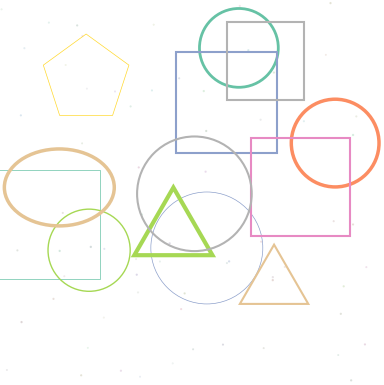[{"shape": "circle", "thickness": 2, "radius": 0.51, "center": [0.62, 0.876]}, {"shape": "square", "thickness": 0.5, "radius": 0.71, "center": [0.118, 0.416]}, {"shape": "circle", "thickness": 2.5, "radius": 0.57, "center": [0.871, 0.628]}, {"shape": "circle", "thickness": 0.5, "radius": 0.73, "center": [0.537, 0.356]}, {"shape": "square", "thickness": 1.5, "radius": 0.65, "center": [0.589, 0.733]}, {"shape": "square", "thickness": 1.5, "radius": 0.64, "center": [0.78, 0.514]}, {"shape": "circle", "thickness": 1, "radius": 0.53, "center": [0.231, 0.35]}, {"shape": "triangle", "thickness": 3, "radius": 0.59, "center": [0.45, 0.396]}, {"shape": "pentagon", "thickness": 0.5, "radius": 0.58, "center": [0.224, 0.795]}, {"shape": "oval", "thickness": 2.5, "radius": 0.71, "center": [0.154, 0.513]}, {"shape": "triangle", "thickness": 1.5, "radius": 0.51, "center": [0.712, 0.262]}, {"shape": "square", "thickness": 1.5, "radius": 0.5, "center": [0.689, 0.841]}, {"shape": "circle", "thickness": 1.5, "radius": 0.74, "center": [0.505, 0.497]}]